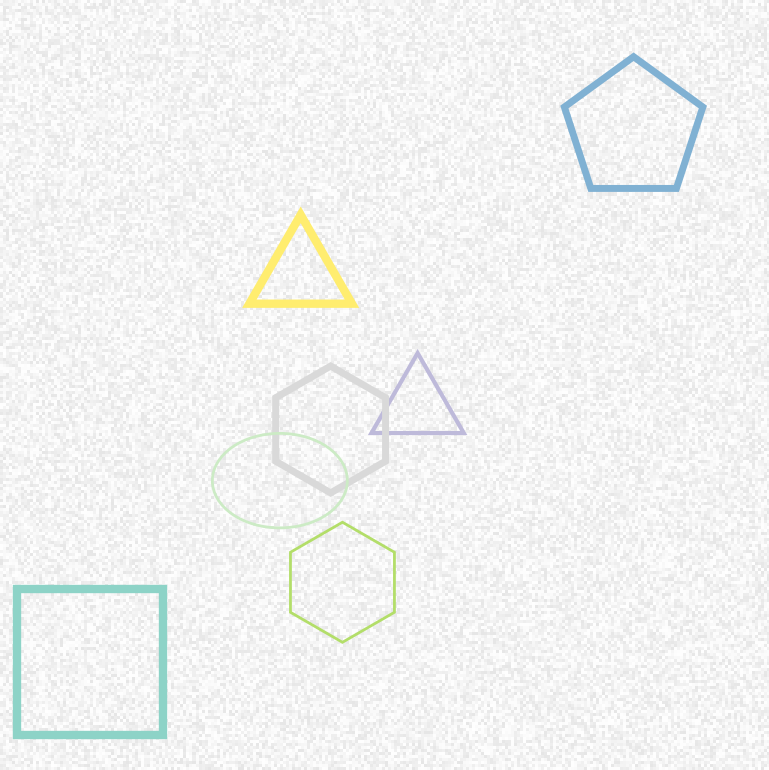[{"shape": "square", "thickness": 3, "radius": 0.47, "center": [0.117, 0.14]}, {"shape": "triangle", "thickness": 1.5, "radius": 0.35, "center": [0.542, 0.472]}, {"shape": "pentagon", "thickness": 2.5, "radius": 0.47, "center": [0.823, 0.832]}, {"shape": "hexagon", "thickness": 1, "radius": 0.39, "center": [0.445, 0.244]}, {"shape": "hexagon", "thickness": 2.5, "radius": 0.41, "center": [0.429, 0.442]}, {"shape": "oval", "thickness": 1, "radius": 0.44, "center": [0.363, 0.376]}, {"shape": "triangle", "thickness": 3, "radius": 0.38, "center": [0.39, 0.644]}]